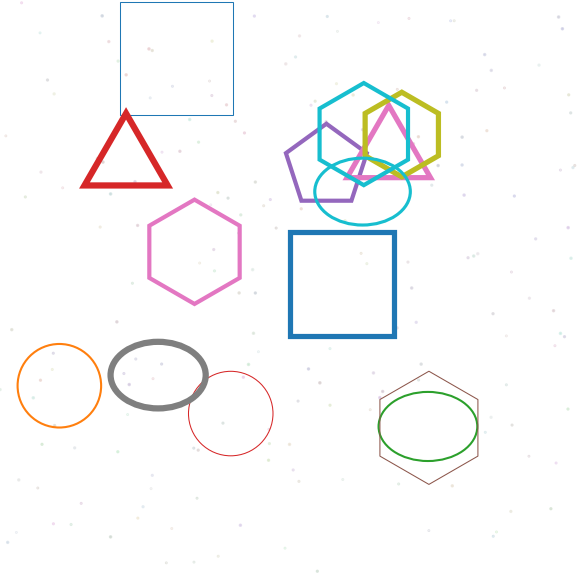[{"shape": "square", "thickness": 0.5, "radius": 0.49, "center": [0.306, 0.898]}, {"shape": "square", "thickness": 2.5, "radius": 0.45, "center": [0.592, 0.507]}, {"shape": "circle", "thickness": 1, "radius": 0.36, "center": [0.103, 0.331]}, {"shape": "oval", "thickness": 1, "radius": 0.43, "center": [0.741, 0.261]}, {"shape": "triangle", "thickness": 3, "radius": 0.42, "center": [0.218, 0.72]}, {"shape": "circle", "thickness": 0.5, "radius": 0.37, "center": [0.4, 0.283]}, {"shape": "pentagon", "thickness": 2, "radius": 0.37, "center": [0.565, 0.711]}, {"shape": "hexagon", "thickness": 0.5, "radius": 0.49, "center": [0.743, 0.258]}, {"shape": "hexagon", "thickness": 2, "radius": 0.45, "center": [0.337, 0.563]}, {"shape": "triangle", "thickness": 2.5, "radius": 0.42, "center": [0.673, 0.733]}, {"shape": "oval", "thickness": 3, "radius": 0.41, "center": [0.274, 0.35]}, {"shape": "hexagon", "thickness": 2.5, "radius": 0.37, "center": [0.696, 0.766]}, {"shape": "oval", "thickness": 1.5, "radius": 0.41, "center": [0.628, 0.667]}, {"shape": "hexagon", "thickness": 2, "radius": 0.44, "center": [0.63, 0.767]}]